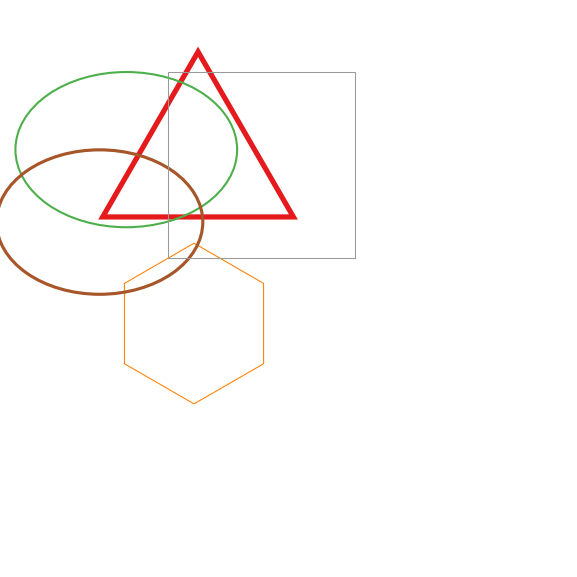[{"shape": "triangle", "thickness": 2.5, "radius": 0.95, "center": [0.343, 0.719]}, {"shape": "oval", "thickness": 1, "radius": 0.96, "center": [0.219, 0.74]}, {"shape": "hexagon", "thickness": 0.5, "radius": 0.7, "center": [0.336, 0.439]}, {"shape": "oval", "thickness": 1.5, "radius": 0.89, "center": [0.173, 0.615]}, {"shape": "square", "thickness": 0.5, "radius": 0.81, "center": [0.453, 0.713]}]